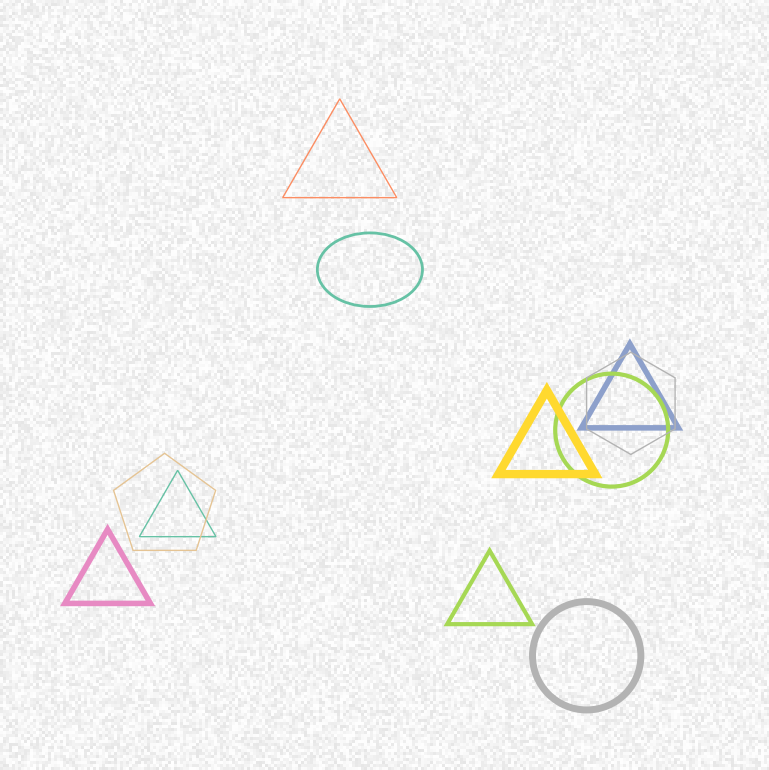[{"shape": "oval", "thickness": 1, "radius": 0.34, "center": [0.48, 0.65]}, {"shape": "triangle", "thickness": 0.5, "radius": 0.29, "center": [0.231, 0.332]}, {"shape": "triangle", "thickness": 0.5, "radius": 0.43, "center": [0.441, 0.786]}, {"shape": "triangle", "thickness": 2, "radius": 0.36, "center": [0.818, 0.481]}, {"shape": "triangle", "thickness": 2, "radius": 0.32, "center": [0.14, 0.248]}, {"shape": "circle", "thickness": 1.5, "radius": 0.37, "center": [0.794, 0.441]}, {"shape": "triangle", "thickness": 1.5, "radius": 0.32, "center": [0.636, 0.221]}, {"shape": "triangle", "thickness": 3, "radius": 0.36, "center": [0.71, 0.421]}, {"shape": "pentagon", "thickness": 0.5, "radius": 0.35, "center": [0.214, 0.342]}, {"shape": "circle", "thickness": 2.5, "radius": 0.35, "center": [0.762, 0.148]}, {"shape": "hexagon", "thickness": 0.5, "radius": 0.33, "center": [0.819, 0.476]}]